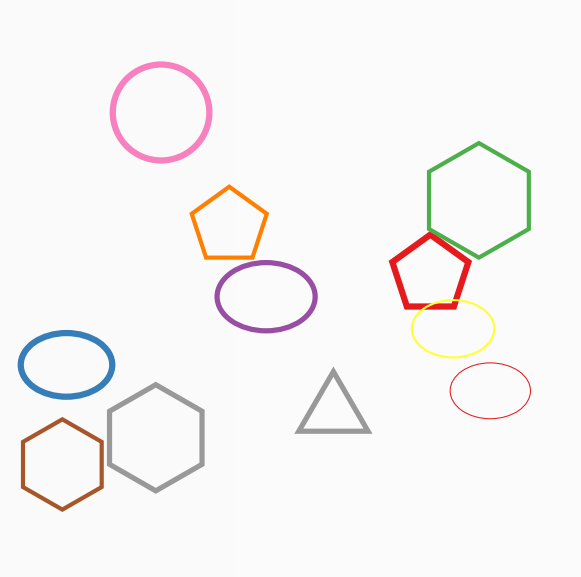[{"shape": "pentagon", "thickness": 3, "radius": 0.34, "center": [0.74, 0.524]}, {"shape": "oval", "thickness": 0.5, "radius": 0.35, "center": [0.844, 0.322]}, {"shape": "oval", "thickness": 3, "radius": 0.39, "center": [0.114, 0.367]}, {"shape": "hexagon", "thickness": 2, "radius": 0.5, "center": [0.824, 0.652]}, {"shape": "oval", "thickness": 2.5, "radius": 0.42, "center": [0.458, 0.485]}, {"shape": "pentagon", "thickness": 2, "radius": 0.34, "center": [0.394, 0.608]}, {"shape": "oval", "thickness": 1, "radius": 0.35, "center": [0.779, 0.43]}, {"shape": "hexagon", "thickness": 2, "radius": 0.39, "center": [0.107, 0.195]}, {"shape": "circle", "thickness": 3, "radius": 0.42, "center": [0.277, 0.804]}, {"shape": "triangle", "thickness": 2.5, "radius": 0.34, "center": [0.574, 0.287]}, {"shape": "hexagon", "thickness": 2.5, "radius": 0.46, "center": [0.268, 0.241]}]